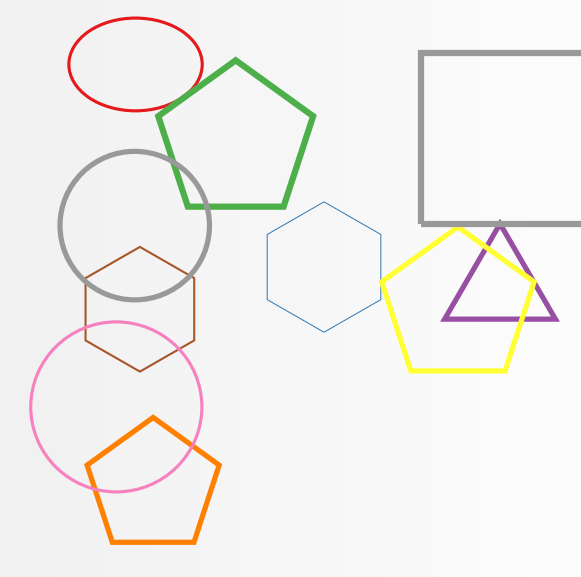[{"shape": "oval", "thickness": 1.5, "radius": 0.57, "center": [0.233, 0.888]}, {"shape": "hexagon", "thickness": 0.5, "radius": 0.56, "center": [0.557, 0.537]}, {"shape": "pentagon", "thickness": 3, "radius": 0.7, "center": [0.406, 0.755]}, {"shape": "triangle", "thickness": 2.5, "radius": 0.55, "center": [0.86, 0.502]}, {"shape": "pentagon", "thickness": 2.5, "radius": 0.6, "center": [0.263, 0.157]}, {"shape": "pentagon", "thickness": 2.5, "radius": 0.69, "center": [0.788, 0.468]}, {"shape": "hexagon", "thickness": 1, "radius": 0.54, "center": [0.241, 0.464]}, {"shape": "circle", "thickness": 1.5, "radius": 0.74, "center": [0.2, 0.295]}, {"shape": "square", "thickness": 3, "radius": 0.74, "center": [0.873, 0.76]}, {"shape": "circle", "thickness": 2.5, "radius": 0.64, "center": [0.232, 0.608]}]